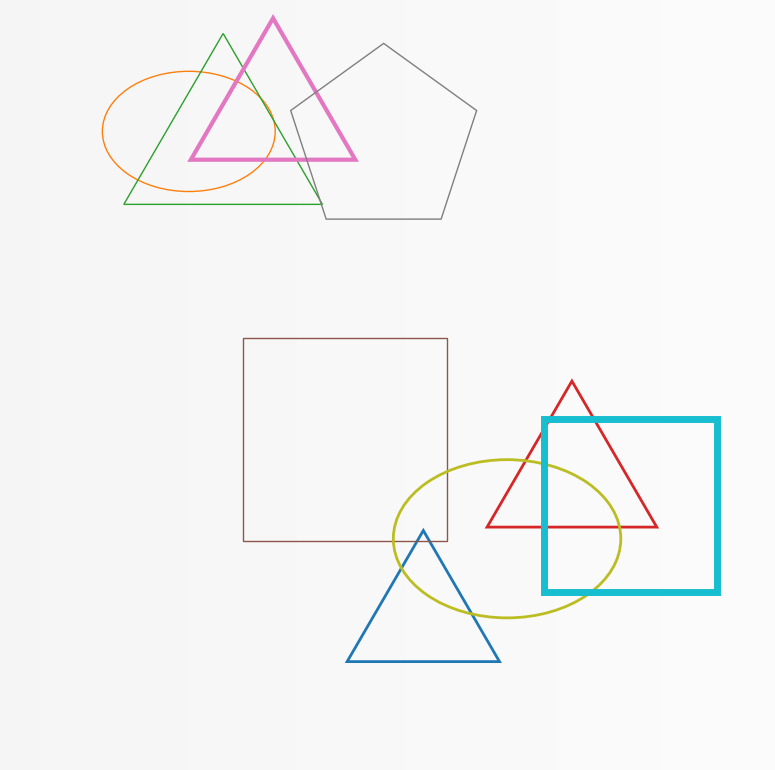[{"shape": "triangle", "thickness": 1, "radius": 0.57, "center": [0.546, 0.198]}, {"shape": "oval", "thickness": 0.5, "radius": 0.56, "center": [0.244, 0.829]}, {"shape": "triangle", "thickness": 0.5, "radius": 0.74, "center": [0.288, 0.809]}, {"shape": "triangle", "thickness": 1, "radius": 0.63, "center": [0.738, 0.379]}, {"shape": "square", "thickness": 0.5, "radius": 0.66, "center": [0.445, 0.429]}, {"shape": "triangle", "thickness": 1.5, "radius": 0.61, "center": [0.352, 0.854]}, {"shape": "pentagon", "thickness": 0.5, "radius": 0.63, "center": [0.495, 0.817]}, {"shape": "oval", "thickness": 1, "radius": 0.73, "center": [0.654, 0.3]}, {"shape": "square", "thickness": 2.5, "radius": 0.56, "center": [0.814, 0.343]}]